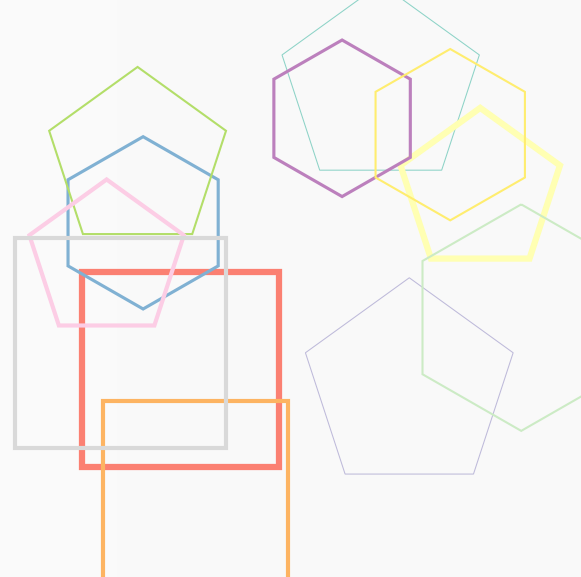[{"shape": "pentagon", "thickness": 0.5, "radius": 0.89, "center": [0.655, 0.849]}, {"shape": "pentagon", "thickness": 3, "radius": 0.72, "center": [0.826, 0.668]}, {"shape": "pentagon", "thickness": 0.5, "radius": 0.94, "center": [0.704, 0.33]}, {"shape": "square", "thickness": 3, "radius": 0.85, "center": [0.31, 0.359]}, {"shape": "hexagon", "thickness": 1.5, "radius": 0.75, "center": [0.246, 0.613]}, {"shape": "square", "thickness": 2, "radius": 0.8, "center": [0.336, 0.145]}, {"shape": "pentagon", "thickness": 1, "radius": 0.8, "center": [0.237, 0.723]}, {"shape": "pentagon", "thickness": 2, "radius": 0.7, "center": [0.183, 0.549]}, {"shape": "square", "thickness": 2, "radius": 0.91, "center": [0.207, 0.405]}, {"shape": "hexagon", "thickness": 1.5, "radius": 0.68, "center": [0.589, 0.794]}, {"shape": "hexagon", "thickness": 1, "radius": 0.98, "center": [0.897, 0.449]}, {"shape": "hexagon", "thickness": 1, "radius": 0.74, "center": [0.775, 0.766]}]